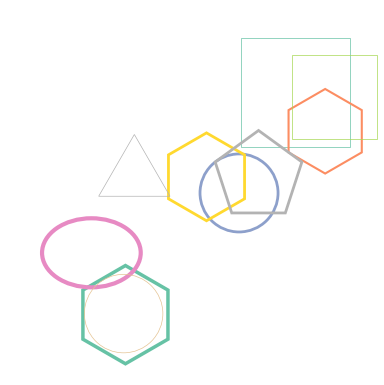[{"shape": "hexagon", "thickness": 2.5, "radius": 0.64, "center": [0.326, 0.183]}, {"shape": "square", "thickness": 0.5, "radius": 0.71, "center": [0.767, 0.759]}, {"shape": "hexagon", "thickness": 1.5, "radius": 0.55, "center": [0.845, 0.659]}, {"shape": "circle", "thickness": 2, "radius": 0.51, "center": [0.621, 0.499]}, {"shape": "oval", "thickness": 3, "radius": 0.64, "center": [0.237, 0.343]}, {"shape": "square", "thickness": 0.5, "radius": 0.55, "center": [0.869, 0.748]}, {"shape": "hexagon", "thickness": 2, "radius": 0.57, "center": [0.536, 0.541]}, {"shape": "circle", "thickness": 0.5, "radius": 0.51, "center": [0.321, 0.186]}, {"shape": "pentagon", "thickness": 2, "radius": 0.59, "center": [0.672, 0.543]}, {"shape": "triangle", "thickness": 0.5, "radius": 0.53, "center": [0.349, 0.544]}]